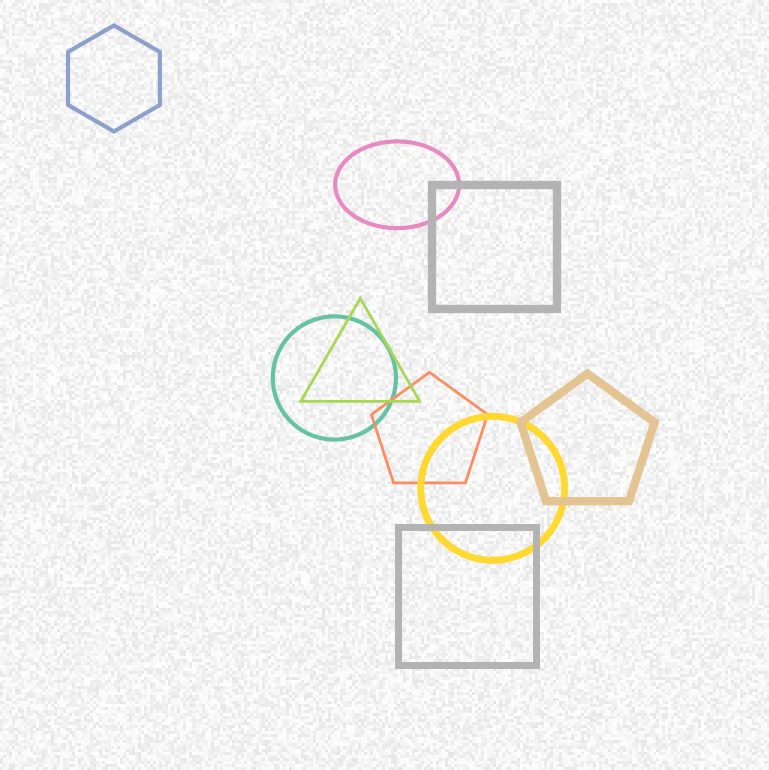[{"shape": "circle", "thickness": 1.5, "radius": 0.4, "center": [0.434, 0.509]}, {"shape": "pentagon", "thickness": 1, "radius": 0.4, "center": [0.558, 0.437]}, {"shape": "hexagon", "thickness": 1.5, "radius": 0.34, "center": [0.148, 0.898]}, {"shape": "oval", "thickness": 1.5, "radius": 0.4, "center": [0.516, 0.76]}, {"shape": "triangle", "thickness": 1, "radius": 0.45, "center": [0.468, 0.523]}, {"shape": "circle", "thickness": 2.5, "radius": 0.47, "center": [0.64, 0.366]}, {"shape": "pentagon", "thickness": 3, "radius": 0.46, "center": [0.763, 0.423]}, {"shape": "square", "thickness": 3, "radius": 0.4, "center": [0.642, 0.679]}, {"shape": "square", "thickness": 2.5, "radius": 0.45, "center": [0.607, 0.226]}]